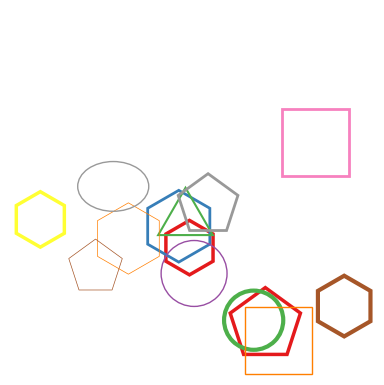[{"shape": "hexagon", "thickness": 2.5, "radius": 0.35, "center": [0.492, 0.357]}, {"shape": "pentagon", "thickness": 2.5, "radius": 0.48, "center": [0.689, 0.157]}, {"shape": "hexagon", "thickness": 2, "radius": 0.47, "center": [0.464, 0.412]}, {"shape": "circle", "thickness": 3, "radius": 0.38, "center": [0.659, 0.168]}, {"shape": "triangle", "thickness": 1.5, "radius": 0.41, "center": [0.482, 0.43]}, {"shape": "circle", "thickness": 1, "radius": 0.43, "center": [0.504, 0.29]}, {"shape": "hexagon", "thickness": 0.5, "radius": 0.46, "center": [0.333, 0.38]}, {"shape": "square", "thickness": 1, "radius": 0.43, "center": [0.724, 0.116]}, {"shape": "hexagon", "thickness": 2.5, "radius": 0.36, "center": [0.105, 0.43]}, {"shape": "pentagon", "thickness": 0.5, "radius": 0.37, "center": [0.248, 0.306]}, {"shape": "hexagon", "thickness": 3, "radius": 0.39, "center": [0.894, 0.205]}, {"shape": "square", "thickness": 2, "radius": 0.43, "center": [0.819, 0.63]}, {"shape": "pentagon", "thickness": 2, "radius": 0.41, "center": [0.54, 0.467]}, {"shape": "oval", "thickness": 1, "radius": 0.46, "center": [0.294, 0.516]}]